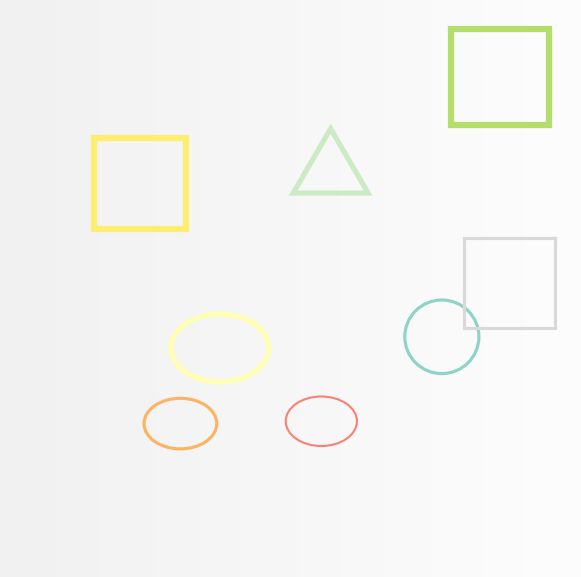[{"shape": "circle", "thickness": 1.5, "radius": 0.32, "center": [0.76, 0.416]}, {"shape": "oval", "thickness": 2.5, "radius": 0.42, "center": [0.378, 0.397]}, {"shape": "oval", "thickness": 1, "radius": 0.31, "center": [0.553, 0.27]}, {"shape": "oval", "thickness": 1.5, "radius": 0.31, "center": [0.31, 0.266]}, {"shape": "square", "thickness": 3, "radius": 0.42, "center": [0.86, 0.866]}, {"shape": "square", "thickness": 1.5, "radius": 0.39, "center": [0.877, 0.508]}, {"shape": "triangle", "thickness": 2.5, "radius": 0.37, "center": [0.569, 0.702]}, {"shape": "square", "thickness": 3, "radius": 0.39, "center": [0.241, 0.682]}]